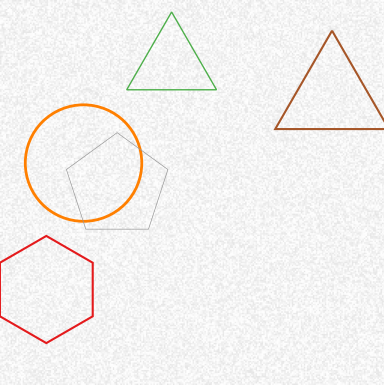[{"shape": "hexagon", "thickness": 1.5, "radius": 0.7, "center": [0.12, 0.248]}, {"shape": "triangle", "thickness": 1, "radius": 0.67, "center": [0.446, 0.834]}, {"shape": "circle", "thickness": 2, "radius": 0.76, "center": [0.217, 0.576]}, {"shape": "triangle", "thickness": 1.5, "radius": 0.85, "center": [0.862, 0.75]}, {"shape": "pentagon", "thickness": 0.5, "radius": 0.69, "center": [0.304, 0.517]}]